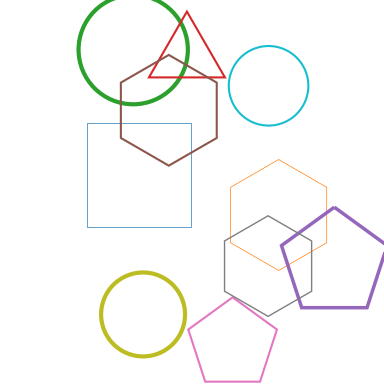[{"shape": "square", "thickness": 0.5, "radius": 0.67, "center": [0.362, 0.546]}, {"shape": "hexagon", "thickness": 0.5, "radius": 0.72, "center": [0.724, 0.442]}, {"shape": "circle", "thickness": 3, "radius": 0.71, "center": [0.346, 0.871]}, {"shape": "triangle", "thickness": 1.5, "radius": 0.57, "center": [0.485, 0.856]}, {"shape": "pentagon", "thickness": 2.5, "radius": 0.72, "center": [0.868, 0.318]}, {"shape": "hexagon", "thickness": 1.5, "radius": 0.72, "center": [0.438, 0.714]}, {"shape": "pentagon", "thickness": 1.5, "radius": 0.61, "center": [0.604, 0.107]}, {"shape": "hexagon", "thickness": 1, "radius": 0.65, "center": [0.696, 0.309]}, {"shape": "circle", "thickness": 3, "radius": 0.55, "center": [0.372, 0.183]}, {"shape": "circle", "thickness": 1.5, "radius": 0.52, "center": [0.698, 0.777]}]